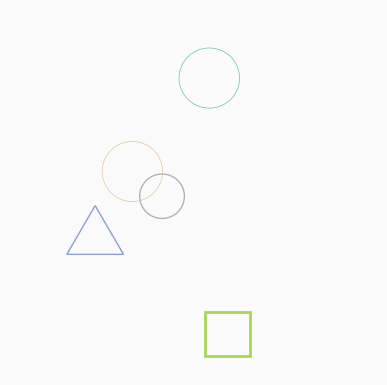[{"shape": "circle", "thickness": 0.5, "radius": 0.39, "center": [0.54, 0.797]}, {"shape": "triangle", "thickness": 1, "radius": 0.42, "center": [0.246, 0.382]}, {"shape": "square", "thickness": 2, "radius": 0.29, "center": [0.587, 0.133]}, {"shape": "circle", "thickness": 0.5, "radius": 0.39, "center": [0.342, 0.555]}, {"shape": "circle", "thickness": 1, "radius": 0.29, "center": [0.418, 0.49]}]